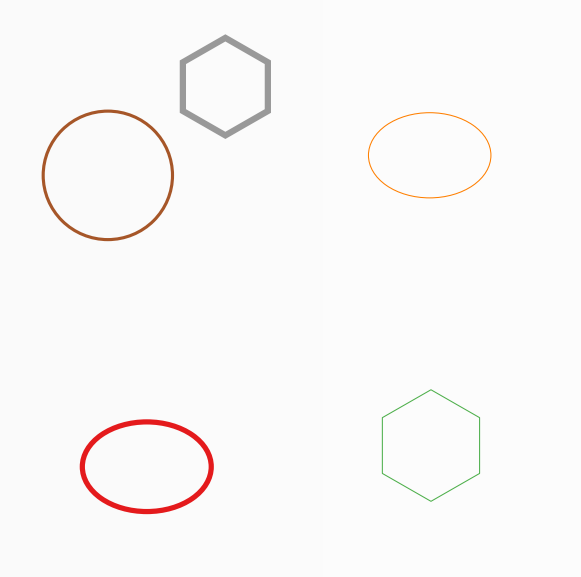[{"shape": "oval", "thickness": 2.5, "radius": 0.55, "center": [0.253, 0.191]}, {"shape": "hexagon", "thickness": 0.5, "radius": 0.48, "center": [0.741, 0.228]}, {"shape": "oval", "thickness": 0.5, "radius": 0.53, "center": [0.739, 0.73]}, {"shape": "circle", "thickness": 1.5, "radius": 0.56, "center": [0.186, 0.695]}, {"shape": "hexagon", "thickness": 3, "radius": 0.42, "center": [0.388, 0.849]}]